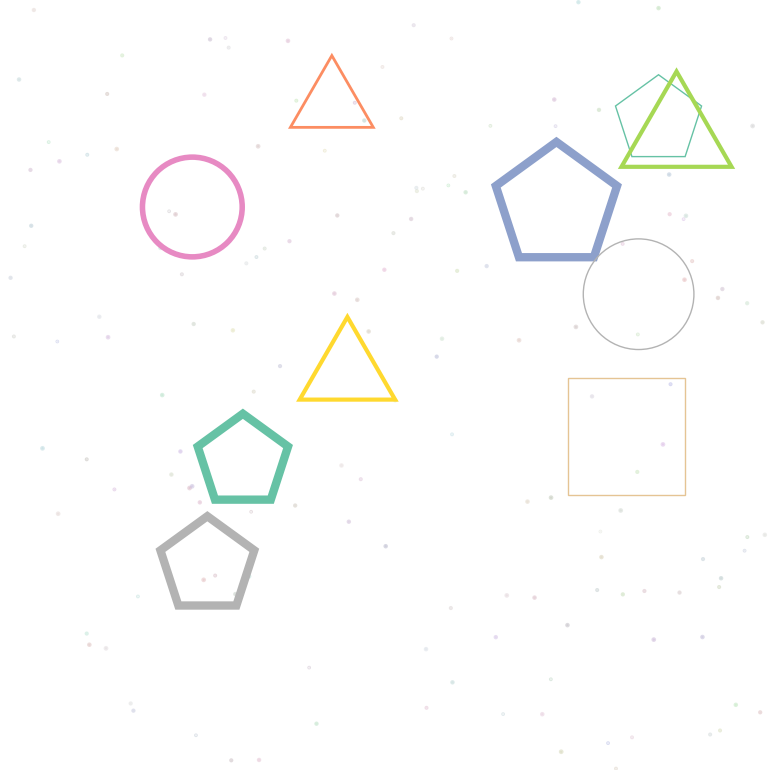[{"shape": "pentagon", "thickness": 3, "radius": 0.31, "center": [0.315, 0.401]}, {"shape": "pentagon", "thickness": 0.5, "radius": 0.29, "center": [0.855, 0.844]}, {"shape": "triangle", "thickness": 1, "radius": 0.31, "center": [0.431, 0.866]}, {"shape": "pentagon", "thickness": 3, "radius": 0.41, "center": [0.723, 0.733]}, {"shape": "circle", "thickness": 2, "radius": 0.32, "center": [0.25, 0.731]}, {"shape": "triangle", "thickness": 1.5, "radius": 0.41, "center": [0.879, 0.825]}, {"shape": "triangle", "thickness": 1.5, "radius": 0.36, "center": [0.451, 0.517]}, {"shape": "square", "thickness": 0.5, "radius": 0.38, "center": [0.814, 0.433]}, {"shape": "pentagon", "thickness": 3, "radius": 0.32, "center": [0.269, 0.265]}, {"shape": "circle", "thickness": 0.5, "radius": 0.36, "center": [0.829, 0.618]}]